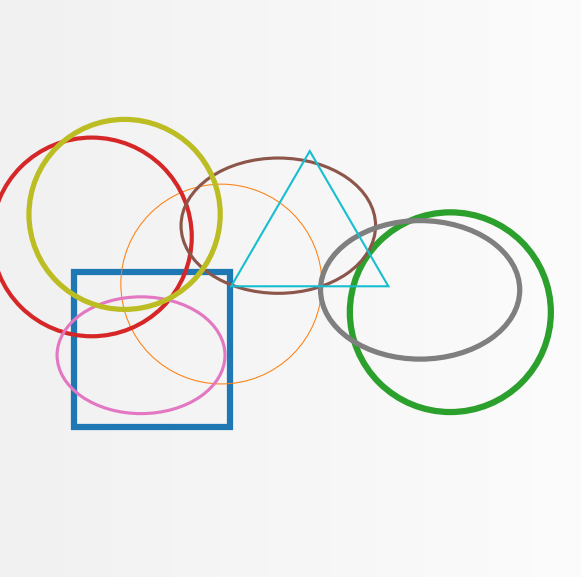[{"shape": "square", "thickness": 3, "radius": 0.67, "center": [0.262, 0.393]}, {"shape": "circle", "thickness": 0.5, "radius": 0.86, "center": [0.381, 0.507]}, {"shape": "circle", "thickness": 3, "radius": 0.86, "center": [0.775, 0.459]}, {"shape": "circle", "thickness": 2, "radius": 0.86, "center": [0.158, 0.589]}, {"shape": "oval", "thickness": 1.5, "radius": 0.84, "center": [0.479, 0.608]}, {"shape": "oval", "thickness": 1.5, "radius": 0.72, "center": [0.243, 0.384]}, {"shape": "oval", "thickness": 2.5, "radius": 0.86, "center": [0.723, 0.497]}, {"shape": "circle", "thickness": 2.5, "radius": 0.82, "center": [0.214, 0.628]}, {"shape": "triangle", "thickness": 1, "radius": 0.78, "center": [0.533, 0.581]}]